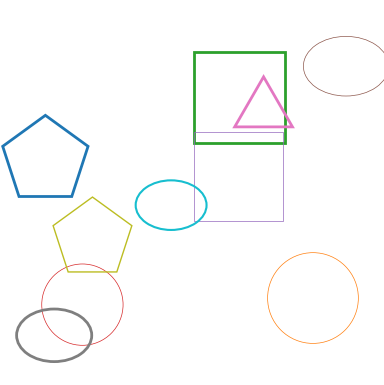[{"shape": "pentagon", "thickness": 2, "radius": 0.58, "center": [0.118, 0.584]}, {"shape": "circle", "thickness": 0.5, "radius": 0.59, "center": [0.813, 0.226]}, {"shape": "square", "thickness": 2, "radius": 0.59, "center": [0.622, 0.746]}, {"shape": "circle", "thickness": 0.5, "radius": 0.53, "center": [0.214, 0.209]}, {"shape": "square", "thickness": 0.5, "radius": 0.58, "center": [0.62, 0.541]}, {"shape": "oval", "thickness": 0.5, "radius": 0.55, "center": [0.899, 0.828]}, {"shape": "triangle", "thickness": 2, "radius": 0.43, "center": [0.685, 0.714]}, {"shape": "oval", "thickness": 2, "radius": 0.49, "center": [0.141, 0.129]}, {"shape": "pentagon", "thickness": 1, "radius": 0.54, "center": [0.24, 0.381]}, {"shape": "oval", "thickness": 1.5, "radius": 0.46, "center": [0.444, 0.467]}]